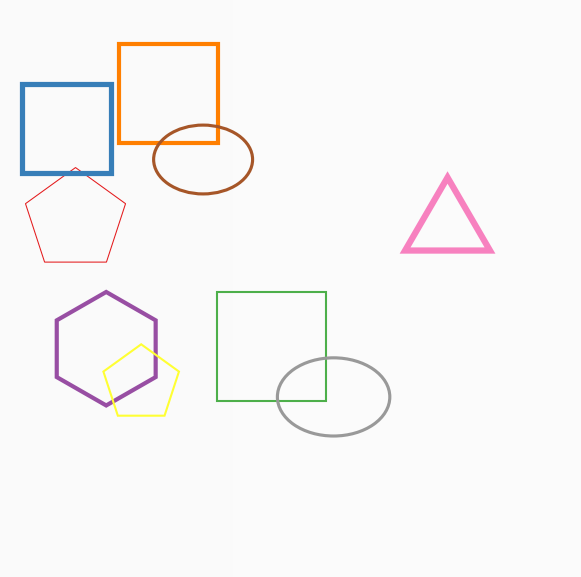[{"shape": "pentagon", "thickness": 0.5, "radius": 0.45, "center": [0.13, 0.618]}, {"shape": "square", "thickness": 2.5, "radius": 0.39, "center": [0.114, 0.776]}, {"shape": "square", "thickness": 1, "radius": 0.47, "center": [0.467, 0.399]}, {"shape": "hexagon", "thickness": 2, "radius": 0.49, "center": [0.183, 0.395]}, {"shape": "square", "thickness": 2, "radius": 0.43, "center": [0.29, 0.837]}, {"shape": "pentagon", "thickness": 1, "radius": 0.34, "center": [0.243, 0.335]}, {"shape": "oval", "thickness": 1.5, "radius": 0.43, "center": [0.349, 0.723]}, {"shape": "triangle", "thickness": 3, "radius": 0.42, "center": [0.77, 0.607]}, {"shape": "oval", "thickness": 1.5, "radius": 0.48, "center": [0.574, 0.312]}]